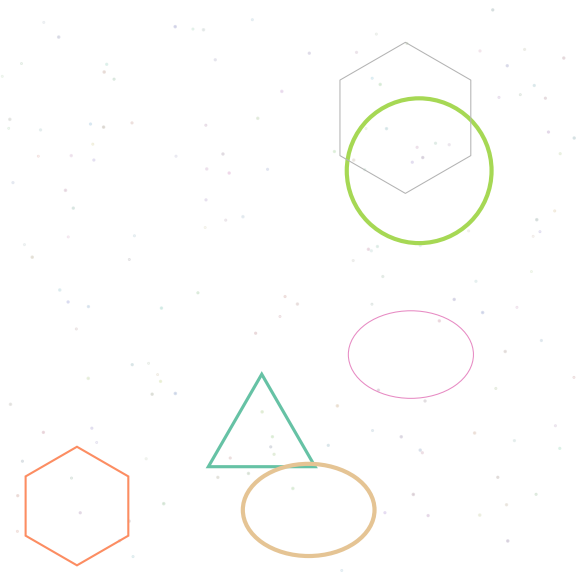[{"shape": "triangle", "thickness": 1.5, "radius": 0.53, "center": [0.453, 0.244]}, {"shape": "hexagon", "thickness": 1, "radius": 0.51, "center": [0.133, 0.123]}, {"shape": "oval", "thickness": 0.5, "radius": 0.54, "center": [0.712, 0.385]}, {"shape": "circle", "thickness": 2, "radius": 0.63, "center": [0.726, 0.704]}, {"shape": "oval", "thickness": 2, "radius": 0.57, "center": [0.535, 0.116]}, {"shape": "hexagon", "thickness": 0.5, "radius": 0.65, "center": [0.702, 0.795]}]